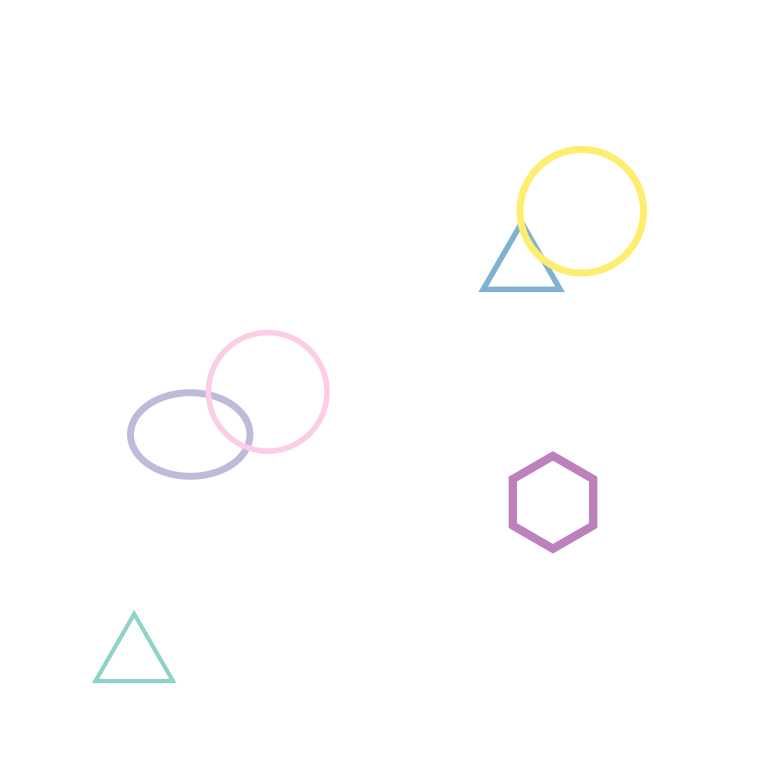[{"shape": "triangle", "thickness": 1.5, "radius": 0.29, "center": [0.174, 0.145]}, {"shape": "oval", "thickness": 2.5, "radius": 0.39, "center": [0.247, 0.436]}, {"shape": "triangle", "thickness": 2, "radius": 0.29, "center": [0.677, 0.653]}, {"shape": "circle", "thickness": 2, "radius": 0.38, "center": [0.348, 0.491]}, {"shape": "hexagon", "thickness": 3, "radius": 0.3, "center": [0.718, 0.348]}, {"shape": "circle", "thickness": 2.5, "radius": 0.4, "center": [0.756, 0.726]}]